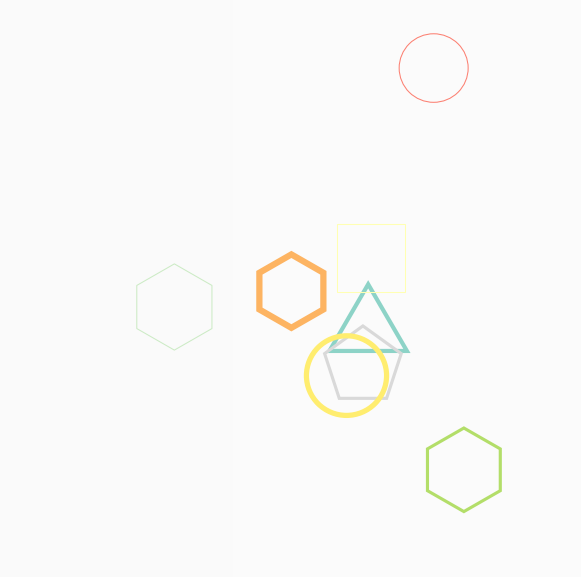[{"shape": "triangle", "thickness": 2, "radius": 0.38, "center": [0.633, 0.43]}, {"shape": "square", "thickness": 0.5, "radius": 0.29, "center": [0.639, 0.553]}, {"shape": "circle", "thickness": 0.5, "radius": 0.3, "center": [0.746, 0.881]}, {"shape": "hexagon", "thickness": 3, "radius": 0.32, "center": [0.501, 0.495]}, {"shape": "hexagon", "thickness": 1.5, "radius": 0.36, "center": [0.798, 0.186]}, {"shape": "pentagon", "thickness": 1.5, "radius": 0.35, "center": [0.624, 0.365]}, {"shape": "hexagon", "thickness": 0.5, "radius": 0.37, "center": [0.3, 0.468]}, {"shape": "circle", "thickness": 2.5, "radius": 0.34, "center": [0.596, 0.349]}]